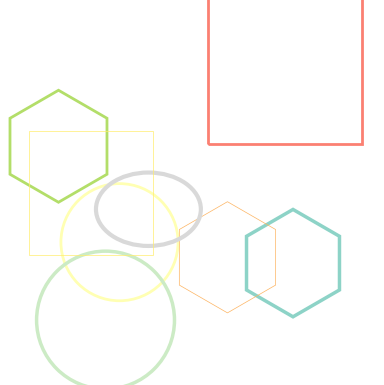[{"shape": "hexagon", "thickness": 2.5, "radius": 0.7, "center": [0.761, 0.317]}, {"shape": "circle", "thickness": 2, "radius": 0.76, "center": [0.31, 0.371]}, {"shape": "square", "thickness": 2, "radius": 1.0, "center": [0.739, 0.825]}, {"shape": "hexagon", "thickness": 0.5, "radius": 0.72, "center": [0.591, 0.332]}, {"shape": "hexagon", "thickness": 2, "radius": 0.73, "center": [0.152, 0.62]}, {"shape": "oval", "thickness": 3, "radius": 0.68, "center": [0.385, 0.457]}, {"shape": "circle", "thickness": 2.5, "radius": 0.9, "center": [0.274, 0.169]}, {"shape": "square", "thickness": 0.5, "radius": 0.81, "center": [0.237, 0.498]}]